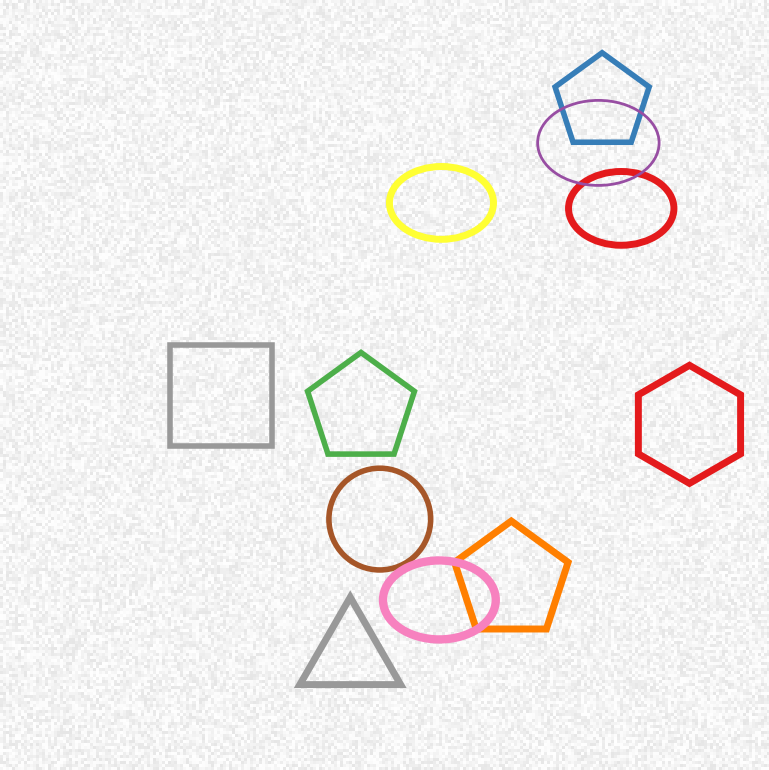[{"shape": "oval", "thickness": 2.5, "radius": 0.34, "center": [0.807, 0.729]}, {"shape": "hexagon", "thickness": 2.5, "radius": 0.38, "center": [0.895, 0.449]}, {"shape": "pentagon", "thickness": 2, "radius": 0.32, "center": [0.782, 0.867]}, {"shape": "pentagon", "thickness": 2, "radius": 0.36, "center": [0.469, 0.469]}, {"shape": "oval", "thickness": 1, "radius": 0.39, "center": [0.777, 0.814]}, {"shape": "pentagon", "thickness": 2.5, "radius": 0.39, "center": [0.664, 0.246]}, {"shape": "oval", "thickness": 2.5, "radius": 0.34, "center": [0.573, 0.736]}, {"shape": "circle", "thickness": 2, "radius": 0.33, "center": [0.493, 0.326]}, {"shape": "oval", "thickness": 3, "radius": 0.37, "center": [0.571, 0.221]}, {"shape": "square", "thickness": 2, "radius": 0.33, "center": [0.287, 0.487]}, {"shape": "triangle", "thickness": 2.5, "radius": 0.38, "center": [0.455, 0.149]}]